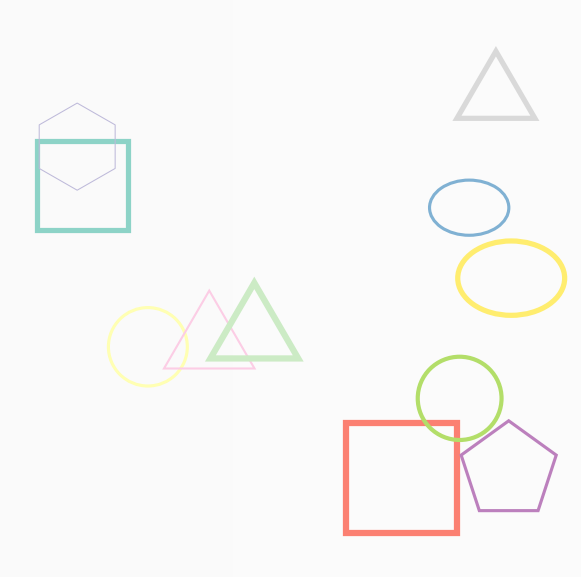[{"shape": "square", "thickness": 2.5, "radius": 0.39, "center": [0.142, 0.678]}, {"shape": "circle", "thickness": 1.5, "radius": 0.34, "center": [0.254, 0.399]}, {"shape": "hexagon", "thickness": 0.5, "radius": 0.38, "center": [0.133, 0.745]}, {"shape": "square", "thickness": 3, "radius": 0.48, "center": [0.69, 0.171]}, {"shape": "oval", "thickness": 1.5, "radius": 0.34, "center": [0.807, 0.639]}, {"shape": "circle", "thickness": 2, "radius": 0.36, "center": [0.791, 0.309]}, {"shape": "triangle", "thickness": 1, "radius": 0.45, "center": [0.36, 0.406]}, {"shape": "triangle", "thickness": 2.5, "radius": 0.39, "center": [0.853, 0.833]}, {"shape": "pentagon", "thickness": 1.5, "radius": 0.43, "center": [0.875, 0.184]}, {"shape": "triangle", "thickness": 3, "radius": 0.44, "center": [0.438, 0.422]}, {"shape": "oval", "thickness": 2.5, "radius": 0.46, "center": [0.879, 0.517]}]